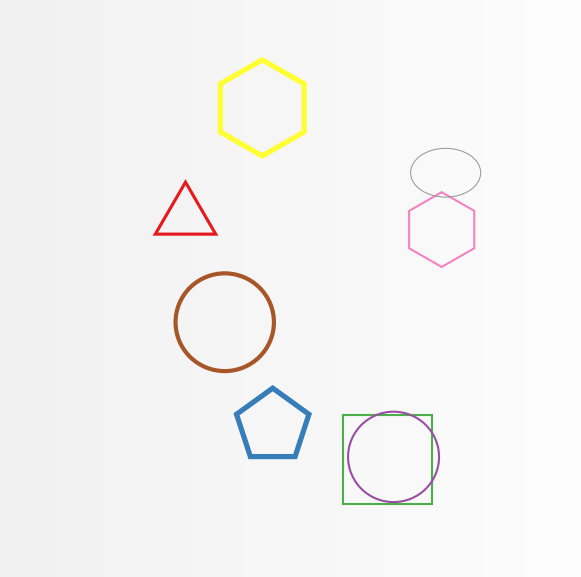[{"shape": "triangle", "thickness": 1.5, "radius": 0.3, "center": [0.319, 0.624]}, {"shape": "pentagon", "thickness": 2.5, "radius": 0.33, "center": [0.469, 0.262]}, {"shape": "square", "thickness": 1, "radius": 0.38, "center": [0.666, 0.204]}, {"shape": "circle", "thickness": 1, "radius": 0.39, "center": [0.677, 0.208]}, {"shape": "hexagon", "thickness": 2.5, "radius": 0.42, "center": [0.451, 0.812]}, {"shape": "circle", "thickness": 2, "radius": 0.42, "center": [0.387, 0.441]}, {"shape": "hexagon", "thickness": 1, "radius": 0.32, "center": [0.76, 0.602]}, {"shape": "oval", "thickness": 0.5, "radius": 0.3, "center": [0.767, 0.7]}]